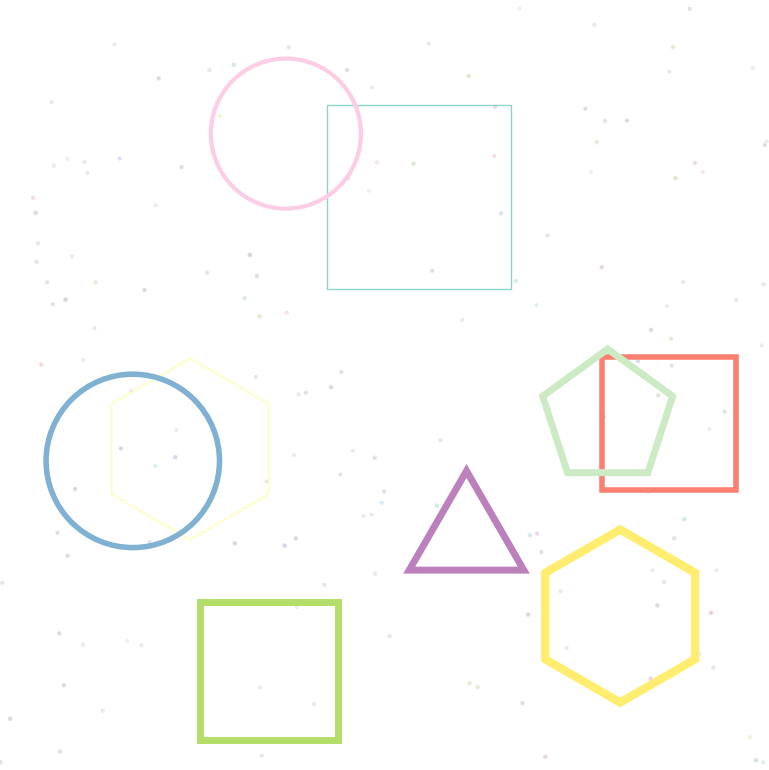[{"shape": "square", "thickness": 0.5, "radius": 0.6, "center": [0.544, 0.745]}, {"shape": "hexagon", "thickness": 0.5, "radius": 0.59, "center": [0.247, 0.417]}, {"shape": "square", "thickness": 2, "radius": 0.43, "center": [0.869, 0.45]}, {"shape": "circle", "thickness": 2, "radius": 0.56, "center": [0.172, 0.401]}, {"shape": "square", "thickness": 2.5, "radius": 0.45, "center": [0.349, 0.128]}, {"shape": "circle", "thickness": 1.5, "radius": 0.49, "center": [0.371, 0.826]}, {"shape": "triangle", "thickness": 2.5, "radius": 0.43, "center": [0.606, 0.303]}, {"shape": "pentagon", "thickness": 2.5, "radius": 0.44, "center": [0.789, 0.458]}, {"shape": "hexagon", "thickness": 3, "radius": 0.56, "center": [0.805, 0.2]}]